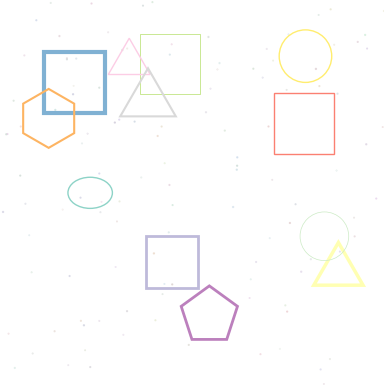[{"shape": "oval", "thickness": 1, "radius": 0.29, "center": [0.234, 0.499]}, {"shape": "triangle", "thickness": 2.5, "radius": 0.37, "center": [0.879, 0.296]}, {"shape": "square", "thickness": 2, "radius": 0.34, "center": [0.446, 0.319]}, {"shape": "square", "thickness": 1, "radius": 0.39, "center": [0.789, 0.679]}, {"shape": "square", "thickness": 3, "radius": 0.4, "center": [0.193, 0.786]}, {"shape": "hexagon", "thickness": 1.5, "radius": 0.38, "center": [0.126, 0.692]}, {"shape": "square", "thickness": 0.5, "radius": 0.39, "center": [0.442, 0.834]}, {"shape": "triangle", "thickness": 1, "radius": 0.31, "center": [0.336, 0.838]}, {"shape": "triangle", "thickness": 1.5, "radius": 0.42, "center": [0.384, 0.739]}, {"shape": "pentagon", "thickness": 2, "radius": 0.38, "center": [0.544, 0.181]}, {"shape": "circle", "thickness": 0.5, "radius": 0.32, "center": [0.843, 0.386]}, {"shape": "circle", "thickness": 1, "radius": 0.34, "center": [0.793, 0.854]}]